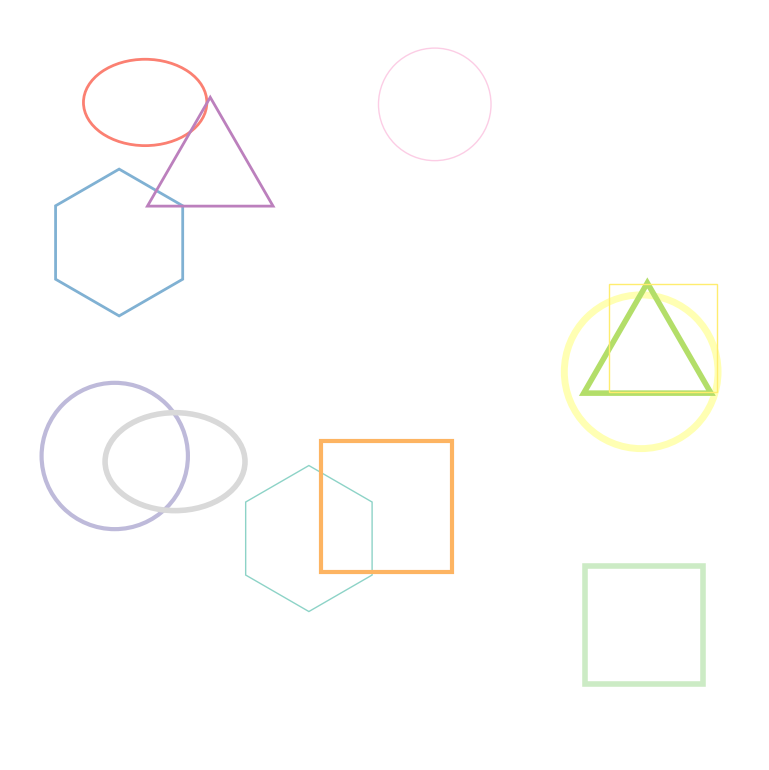[{"shape": "hexagon", "thickness": 0.5, "radius": 0.47, "center": [0.401, 0.301]}, {"shape": "circle", "thickness": 2.5, "radius": 0.5, "center": [0.833, 0.517]}, {"shape": "circle", "thickness": 1.5, "radius": 0.48, "center": [0.149, 0.408]}, {"shape": "oval", "thickness": 1, "radius": 0.4, "center": [0.189, 0.867]}, {"shape": "hexagon", "thickness": 1, "radius": 0.48, "center": [0.155, 0.685]}, {"shape": "square", "thickness": 1.5, "radius": 0.42, "center": [0.502, 0.342]}, {"shape": "triangle", "thickness": 2, "radius": 0.48, "center": [0.841, 0.537]}, {"shape": "circle", "thickness": 0.5, "radius": 0.37, "center": [0.565, 0.864]}, {"shape": "oval", "thickness": 2, "radius": 0.45, "center": [0.227, 0.4]}, {"shape": "triangle", "thickness": 1, "radius": 0.47, "center": [0.273, 0.779]}, {"shape": "square", "thickness": 2, "radius": 0.38, "center": [0.836, 0.189]}, {"shape": "square", "thickness": 0.5, "radius": 0.35, "center": [0.861, 0.561]}]